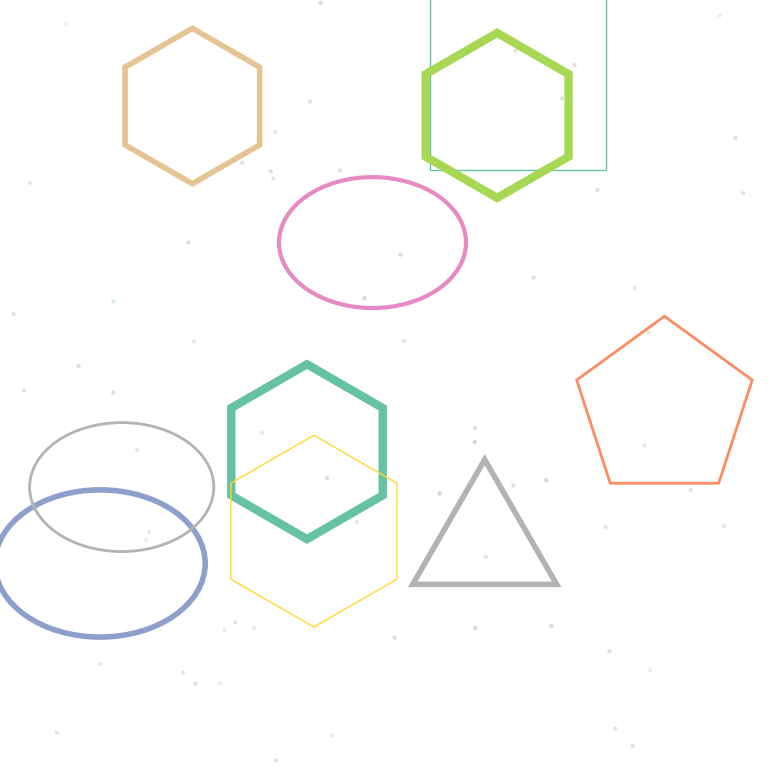[{"shape": "hexagon", "thickness": 3, "radius": 0.57, "center": [0.399, 0.413]}, {"shape": "square", "thickness": 0.5, "radius": 0.57, "center": [0.672, 0.894]}, {"shape": "pentagon", "thickness": 1, "radius": 0.6, "center": [0.863, 0.469]}, {"shape": "oval", "thickness": 2, "radius": 0.68, "center": [0.13, 0.268]}, {"shape": "oval", "thickness": 1.5, "radius": 0.61, "center": [0.484, 0.685]}, {"shape": "hexagon", "thickness": 3, "radius": 0.54, "center": [0.646, 0.85]}, {"shape": "hexagon", "thickness": 0.5, "radius": 0.62, "center": [0.408, 0.31]}, {"shape": "hexagon", "thickness": 2, "radius": 0.5, "center": [0.25, 0.862]}, {"shape": "oval", "thickness": 1, "radius": 0.6, "center": [0.158, 0.367]}, {"shape": "triangle", "thickness": 2, "radius": 0.54, "center": [0.629, 0.295]}]